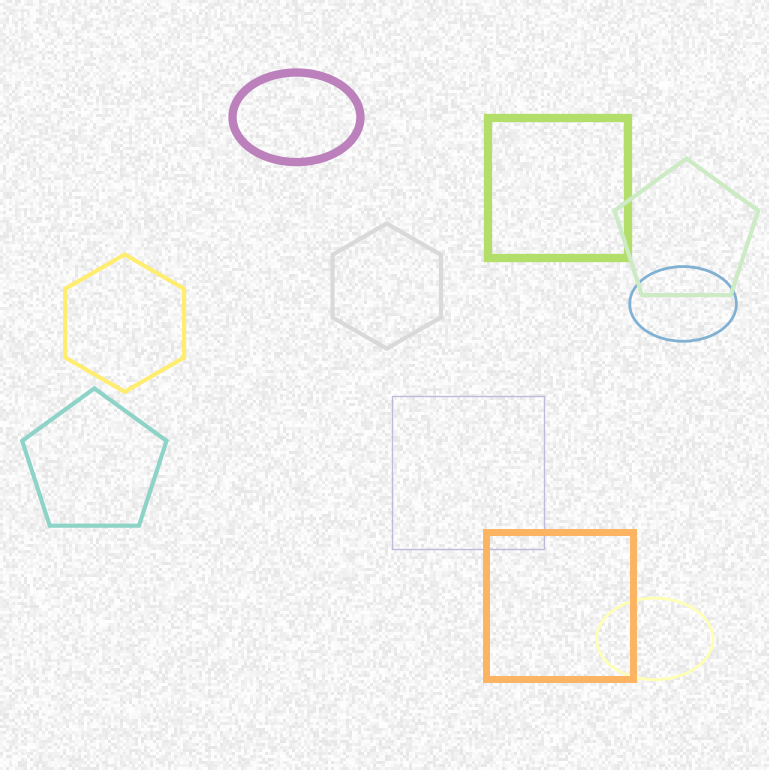[{"shape": "pentagon", "thickness": 1.5, "radius": 0.49, "center": [0.123, 0.397]}, {"shape": "oval", "thickness": 1, "radius": 0.38, "center": [0.85, 0.17]}, {"shape": "square", "thickness": 0.5, "radius": 0.49, "center": [0.608, 0.387]}, {"shape": "oval", "thickness": 1, "radius": 0.35, "center": [0.887, 0.605]}, {"shape": "square", "thickness": 2.5, "radius": 0.48, "center": [0.726, 0.214]}, {"shape": "square", "thickness": 3, "radius": 0.45, "center": [0.725, 0.756]}, {"shape": "hexagon", "thickness": 1.5, "radius": 0.41, "center": [0.502, 0.628]}, {"shape": "oval", "thickness": 3, "radius": 0.42, "center": [0.385, 0.848]}, {"shape": "pentagon", "thickness": 1.5, "radius": 0.49, "center": [0.891, 0.696]}, {"shape": "hexagon", "thickness": 1.5, "radius": 0.45, "center": [0.162, 0.58]}]